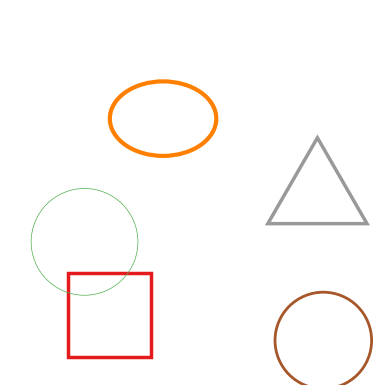[{"shape": "square", "thickness": 2.5, "radius": 0.54, "center": [0.284, 0.182]}, {"shape": "circle", "thickness": 0.5, "radius": 0.69, "center": [0.22, 0.372]}, {"shape": "oval", "thickness": 3, "radius": 0.69, "center": [0.424, 0.692]}, {"shape": "circle", "thickness": 2, "radius": 0.63, "center": [0.84, 0.116]}, {"shape": "triangle", "thickness": 2.5, "radius": 0.74, "center": [0.824, 0.493]}]